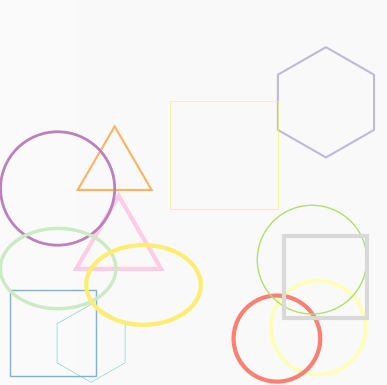[{"shape": "hexagon", "thickness": 0.5, "radius": 0.51, "center": [0.235, 0.108]}, {"shape": "circle", "thickness": 2.5, "radius": 0.61, "center": [0.821, 0.149]}, {"shape": "hexagon", "thickness": 1.5, "radius": 0.72, "center": [0.841, 0.734]}, {"shape": "circle", "thickness": 3, "radius": 0.56, "center": [0.715, 0.121]}, {"shape": "square", "thickness": 1, "radius": 0.56, "center": [0.137, 0.136]}, {"shape": "triangle", "thickness": 1.5, "radius": 0.55, "center": [0.296, 0.562]}, {"shape": "circle", "thickness": 1, "radius": 0.71, "center": [0.805, 0.326]}, {"shape": "triangle", "thickness": 3, "radius": 0.63, "center": [0.306, 0.365]}, {"shape": "square", "thickness": 3, "radius": 0.53, "center": [0.84, 0.279]}, {"shape": "circle", "thickness": 2, "radius": 0.74, "center": [0.149, 0.51]}, {"shape": "oval", "thickness": 2.5, "radius": 0.74, "center": [0.15, 0.302]}, {"shape": "square", "thickness": 0.5, "radius": 0.7, "center": [0.579, 0.597]}, {"shape": "oval", "thickness": 3, "radius": 0.74, "center": [0.37, 0.26]}]